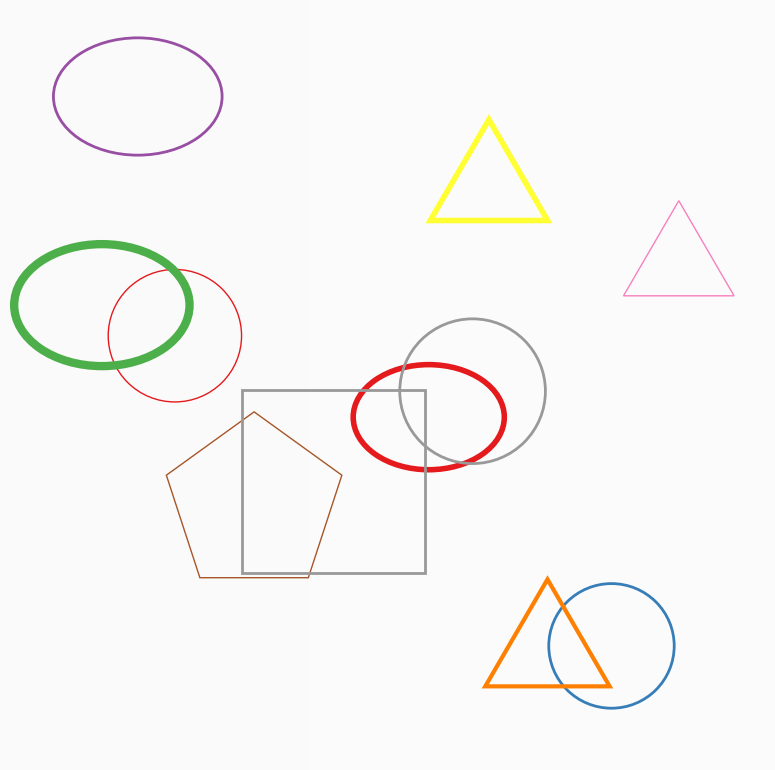[{"shape": "oval", "thickness": 2, "radius": 0.49, "center": [0.553, 0.458]}, {"shape": "circle", "thickness": 0.5, "radius": 0.43, "center": [0.226, 0.564]}, {"shape": "circle", "thickness": 1, "radius": 0.4, "center": [0.789, 0.161]}, {"shape": "oval", "thickness": 3, "radius": 0.57, "center": [0.131, 0.604]}, {"shape": "oval", "thickness": 1, "radius": 0.54, "center": [0.178, 0.875]}, {"shape": "triangle", "thickness": 1.5, "radius": 0.46, "center": [0.706, 0.155]}, {"shape": "triangle", "thickness": 2, "radius": 0.44, "center": [0.631, 0.757]}, {"shape": "pentagon", "thickness": 0.5, "radius": 0.6, "center": [0.328, 0.346]}, {"shape": "triangle", "thickness": 0.5, "radius": 0.41, "center": [0.876, 0.657]}, {"shape": "circle", "thickness": 1, "radius": 0.47, "center": [0.61, 0.492]}, {"shape": "square", "thickness": 1, "radius": 0.59, "center": [0.43, 0.375]}]